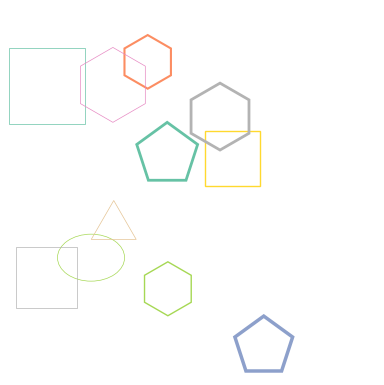[{"shape": "square", "thickness": 0.5, "radius": 0.49, "center": [0.122, 0.776]}, {"shape": "pentagon", "thickness": 2, "radius": 0.42, "center": [0.434, 0.599]}, {"shape": "hexagon", "thickness": 1.5, "radius": 0.35, "center": [0.384, 0.839]}, {"shape": "pentagon", "thickness": 2.5, "radius": 0.39, "center": [0.685, 0.1]}, {"shape": "hexagon", "thickness": 0.5, "radius": 0.49, "center": [0.293, 0.78]}, {"shape": "hexagon", "thickness": 1, "radius": 0.35, "center": [0.436, 0.25]}, {"shape": "oval", "thickness": 0.5, "radius": 0.44, "center": [0.236, 0.331]}, {"shape": "square", "thickness": 1, "radius": 0.35, "center": [0.604, 0.588]}, {"shape": "triangle", "thickness": 0.5, "radius": 0.34, "center": [0.295, 0.412]}, {"shape": "square", "thickness": 0.5, "radius": 0.4, "center": [0.122, 0.278]}, {"shape": "hexagon", "thickness": 2, "radius": 0.43, "center": [0.571, 0.697]}]